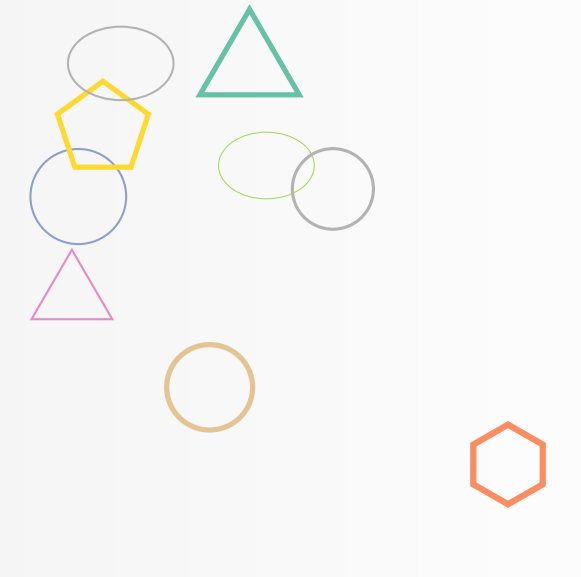[{"shape": "triangle", "thickness": 2.5, "radius": 0.49, "center": [0.429, 0.884]}, {"shape": "hexagon", "thickness": 3, "radius": 0.34, "center": [0.874, 0.195]}, {"shape": "circle", "thickness": 1, "radius": 0.41, "center": [0.135, 0.659]}, {"shape": "triangle", "thickness": 1, "radius": 0.4, "center": [0.124, 0.486]}, {"shape": "oval", "thickness": 0.5, "radius": 0.41, "center": [0.458, 0.713]}, {"shape": "pentagon", "thickness": 2.5, "radius": 0.41, "center": [0.177, 0.776]}, {"shape": "circle", "thickness": 2.5, "radius": 0.37, "center": [0.361, 0.328]}, {"shape": "oval", "thickness": 1, "radius": 0.45, "center": [0.208, 0.889]}, {"shape": "circle", "thickness": 1.5, "radius": 0.35, "center": [0.573, 0.672]}]